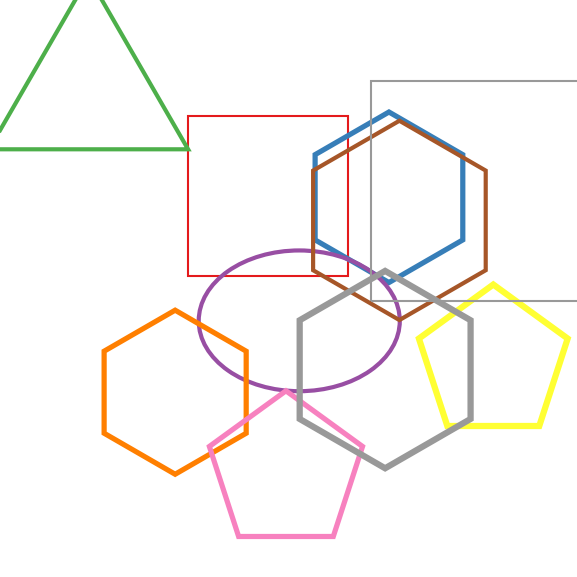[{"shape": "square", "thickness": 1, "radius": 0.69, "center": [0.464, 0.659]}, {"shape": "hexagon", "thickness": 2.5, "radius": 0.74, "center": [0.674, 0.658]}, {"shape": "triangle", "thickness": 2, "radius": 0.99, "center": [0.153, 0.84]}, {"shape": "oval", "thickness": 2, "radius": 0.87, "center": [0.518, 0.444]}, {"shape": "hexagon", "thickness": 2.5, "radius": 0.71, "center": [0.303, 0.32]}, {"shape": "pentagon", "thickness": 3, "radius": 0.68, "center": [0.854, 0.371]}, {"shape": "hexagon", "thickness": 2, "radius": 0.86, "center": [0.692, 0.617]}, {"shape": "pentagon", "thickness": 2.5, "radius": 0.7, "center": [0.495, 0.183]}, {"shape": "hexagon", "thickness": 3, "radius": 0.85, "center": [0.667, 0.359]}, {"shape": "square", "thickness": 1, "radius": 0.95, "center": [0.833, 0.668]}]